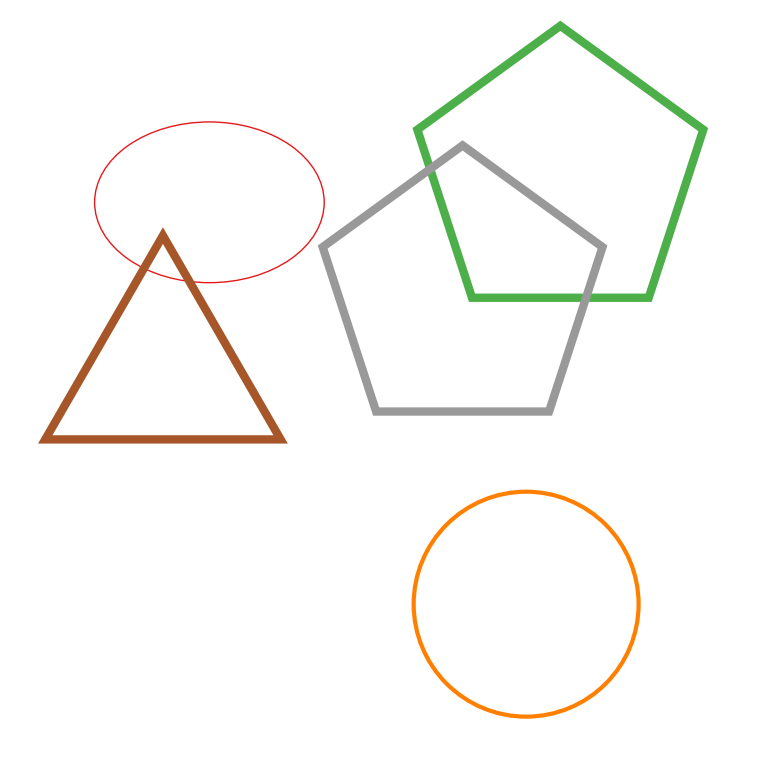[{"shape": "oval", "thickness": 0.5, "radius": 0.75, "center": [0.272, 0.737]}, {"shape": "pentagon", "thickness": 3, "radius": 0.98, "center": [0.728, 0.771]}, {"shape": "circle", "thickness": 1.5, "radius": 0.73, "center": [0.683, 0.215]}, {"shape": "triangle", "thickness": 3, "radius": 0.88, "center": [0.212, 0.518]}, {"shape": "pentagon", "thickness": 3, "radius": 0.96, "center": [0.601, 0.62]}]